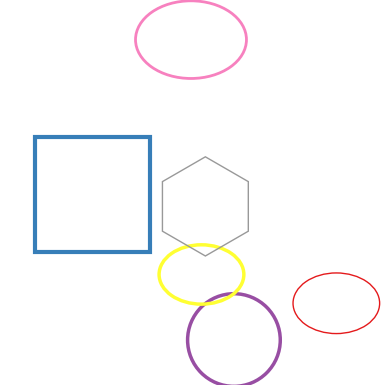[{"shape": "oval", "thickness": 1, "radius": 0.56, "center": [0.874, 0.212]}, {"shape": "square", "thickness": 3, "radius": 0.74, "center": [0.24, 0.495]}, {"shape": "circle", "thickness": 2.5, "radius": 0.6, "center": [0.608, 0.117]}, {"shape": "oval", "thickness": 2.5, "radius": 0.55, "center": [0.523, 0.287]}, {"shape": "oval", "thickness": 2, "radius": 0.72, "center": [0.496, 0.897]}, {"shape": "hexagon", "thickness": 1, "radius": 0.64, "center": [0.533, 0.464]}]